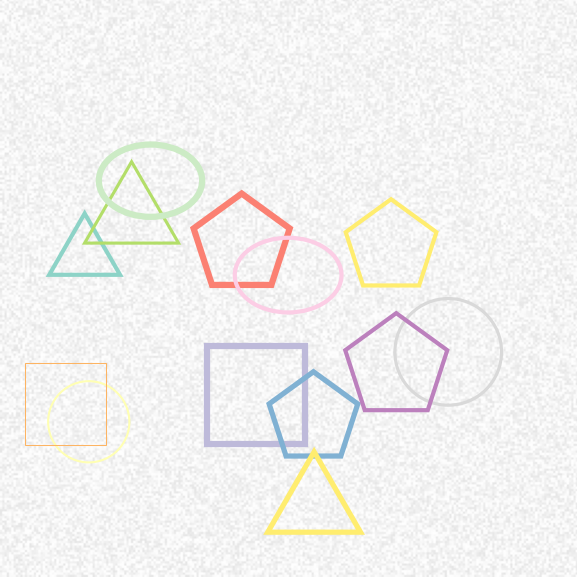[{"shape": "triangle", "thickness": 2, "radius": 0.35, "center": [0.147, 0.559]}, {"shape": "circle", "thickness": 1, "radius": 0.35, "center": [0.154, 0.269]}, {"shape": "square", "thickness": 3, "radius": 0.43, "center": [0.443, 0.315]}, {"shape": "pentagon", "thickness": 3, "radius": 0.44, "center": [0.418, 0.577]}, {"shape": "pentagon", "thickness": 2.5, "radius": 0.4, "center": [0.543, 0.275]}, {"shape": "square", "thickness": 0.5, "radius": 0.35, "center": [0.113, 0.3]}, {"shape": "triangle", "thickness": 1.5, "radius": 0.47, "center": [0.228, 0.625]}, {"shape": "oval", "thickness": 2, "radius": 0.46, "center": [0.499, 0.523]}, {"shape": "circle", "thickness": 1.5, "radius": 0.46, "center": [0.776, 0.39]}, {"shape": "pentagon", "thickness": 2, "radius": 0.46, "center": [0.686, 0.364]}, {"shape": "oval", "thickness": 3, "radius": 0.45, "center": [0.261, 0.686]}, {"shape": "pentagon", "thickness": 2, "radius": 0.41, "center": [0.677, 0.572]}, {"shape": "triangle", "thickness": 2.5, "radius": 0.46, "center": [0.544, 0.124]}]